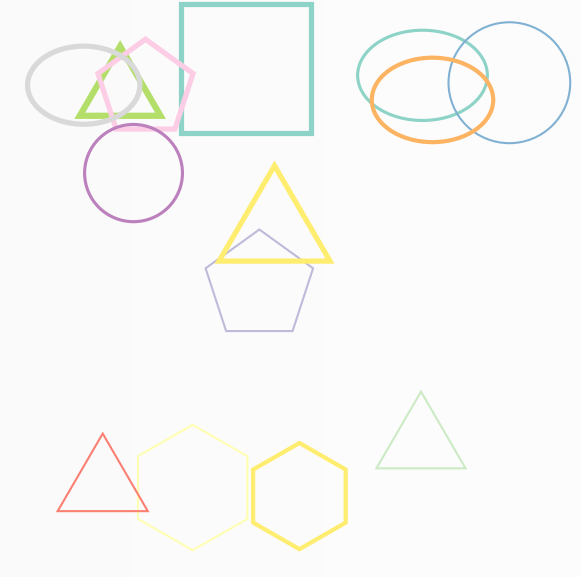[{"shape": "oval", "thickness": 1.5, "radius": 0.56, "center": [0.727, 0.869]}, {"shape": "square", "thickness": 2.5, "radius": 0.56, "center": [0.423, 0.881]}, {"shape": "hexagon", "thickness": 1, "radius": 0.54, "center": [0.331, 0.155]}, {"shape": "pentagon", "thickness": 1, "radius": 0.49, "center": [0.446, 0.505]}, {"shape": "triangle", "thickness": 1, "radius": 0.45, "center": [0.177, 0.159]}, {"shape": "circle", "thickness": 1, "radius": 0.52, "center": [0.876, 0.856]}, {"shape": "oval", "thickness": 2, "radius": 0.52, "center": [0.744, 0.826]}, {"shape": "triangle", "thickness": 3, "radius": 0.4, "center": [0.207, 0.839]}, {"shape": "pentagon", "thickness": 2.5, "radius": 0.43, "center": [0.25, 0.845]}, {"shape": "oval", "thickness": 2.5, "radius": 0.48, "center": [0.144, 0.852]}, {"shape": "circle", "thickness": 1.5, "radius": 0.42, "center": [0.23, 0.699]}, {"shape": "triangle", "thickness": 1, "radius": 0.44, "center": [0.724, 0.232]}, {"shape": "hexagon", "thickness": 2, "radius": 0.46, "center": [0.515, 0.14]}, {"shape": "triangle", "thickness": 2.5, "radius": 0.55, "center": [0.472, 0.602]}]